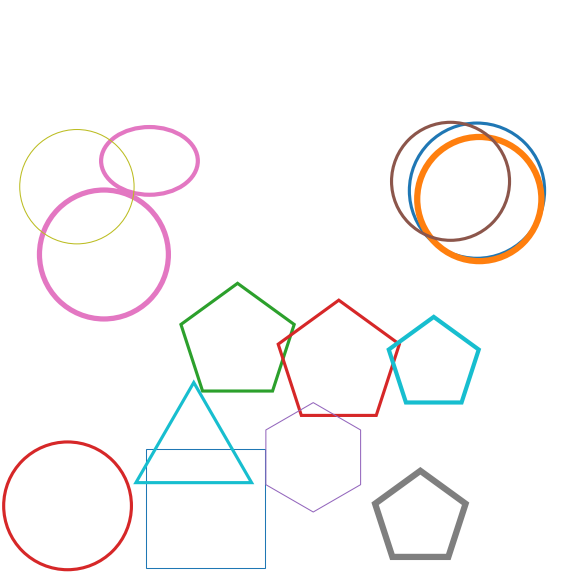[{"shape": "circle", "thickness": 1.5, "radius": 0.59, "center": [0.826, 0.669]}, {"shape": "square", "thickness": 0.5, "radius": 0.52, "center": [0.356, 0.119]}, {"shape": "circle", "thickness": 3, "radius": 0.54, "center": [0.83, 0.654]}, {"shape": "pentagon", "thickness": 1.5, "radius": 0.52, "center": [0.411, 0.405]}, {"shape": "circle", "thickness": 1.5, "radius": 0.55, "center": [0.117, 0.123]}, {"shape": "pentagon", "thickness": 1.5, "radius": 0.55, "center": [0.587, 0.369]}, {"shape": "hexagon", "thickness": 0.5, "radius": 0.47, "center": [0.542, 0.207]}, {"shape": "circle", "thickness": 1.5, "radius": 0.51, "center": [0.78, 0.685]}, {"shape": "oval", "thickness": 2, "radius": 0.42, "center": [0.259, 0.721]}, {"shape": "circle", "thickness": 2.5, "radius": 0.56, "center": [0.18, 0.558]}, {"shape": "pentagon", "thickness": 3, "radius": 0.41, "center": [0.728, 0.101]}, {"shape": "circle", "thickness": 0.5, "radius": 0.5, "center": [0.133, 0.676]}, {"shape": "triangle", "thickness": 1.5, "radius": 0.58, "center": [0.336, 0.221]}, {"shape": "pentagon", "thickness": 2, "radius": 0.41, "center": [0.751, 0.368]}]